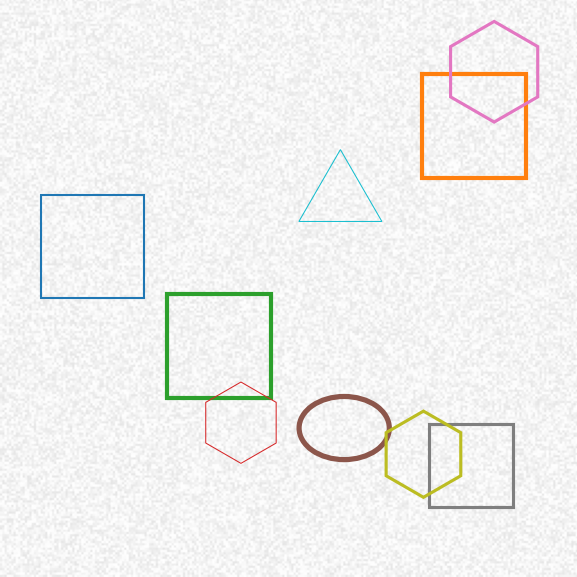[{"shape": "square", "thickness": 1, "radius": 0.45, "center": [0.16, 0.572]}, {"shape": "square", "thickness": 2, "radius": 0.45, "center": [0.821, 0.78]}, {"shape": "square", "thickness": 2, "radius": 0.45, "center": [0.379, 0.4]}, {"shape": "hexagon", "thickness": 0.5, "radius": 0.35, "center": [0.417, 0.267]}, {"shape": "oval", "thickness": 2.5, "radius": 0.39, "center": [0.596, 0.258]}, {"shape": "hexagon", "thickness": 1.5, "radius": 0.44, "center": [0.856, 0.875]}, {"shape": "square", "thickness": 1.5, "radius": 0.36, "center": [0.816, 0.193]}, {"shape": "hexagon", "thickness": 1.5, "radius": 0.37, "center": [0.733, 0.213]}, {"shape": "triangle", "thickness": 0.5, "radius": 0.41, "center": [0.589, 0.657]}]